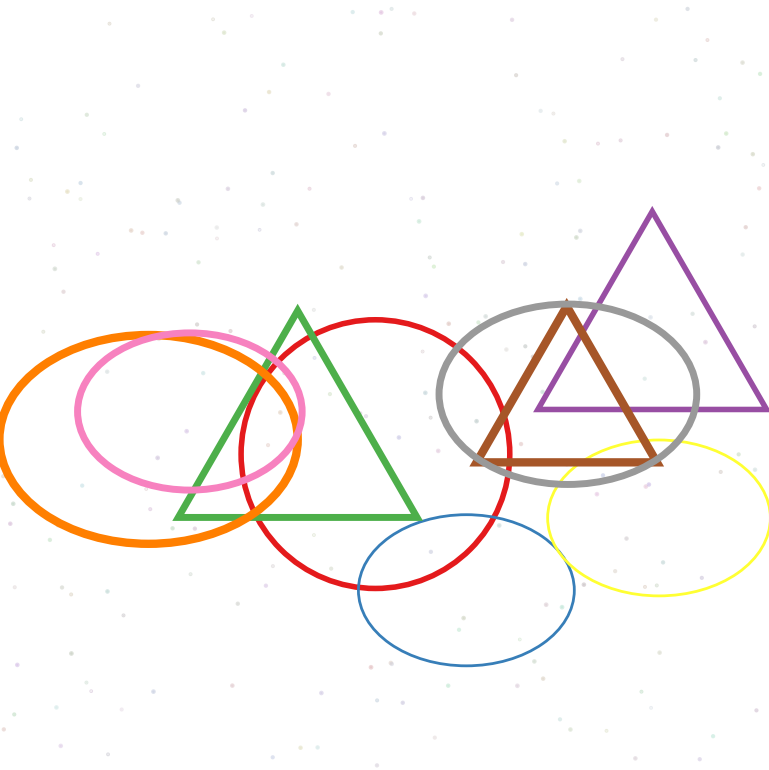[{"shape": "circle", "thickness": 2, "radius": 0.87, "center": [0.488, 0.41]}, {"shape": "oval", "thickness": 1, "radius": 0.7, "center": [0.606, 0.233]}, {"shape": "triangle", "thickness": 2.5, "radius": 0.9, "center": [0.387, 0.418]}, {"shape": "triangle", "thickness": 2, "radius": 0.86, "center": [0.847, 0.554]}, {"shape": "oval", "thickness": 3, "radius": 0.97, "center": [0.193, 0.429]}, {"shape": "oval", "thickness": 1, "radius": 0.72, "center": [0.856, 0.327]}, {"shape": "triangle", "thickness": 3, "radius": 0.68, "center": [0.736, 0.467]}, {"shape": "oval", "thickness": 2.5, "radius": 0.73, "center": [0.247, 0.466]}, {"shape": "oval", "thickness": 2.5, "radius": 0.84, "center": [0.738, 0.488]}]